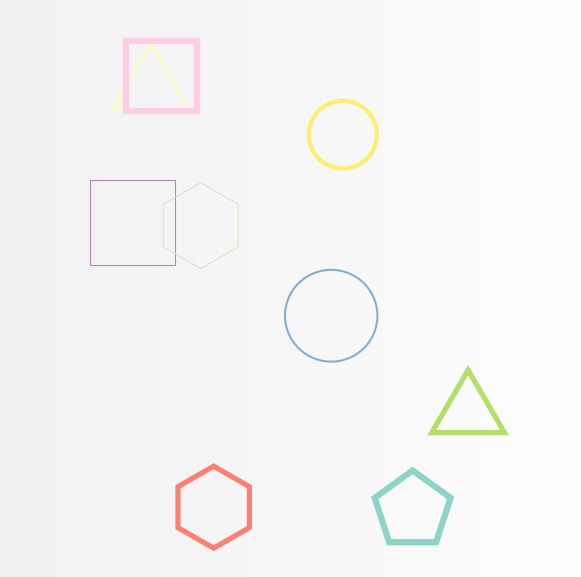[{"shape": "pentagon", "thickness": 3, "radius": 0.34, "center": [0.71, 0.116]}, {"shape": "triangle", "thickness": 1, "radius": 0.38, "center": [0.259, 0.848]}, {"shape": "hexagon", "thickness": 2.5, "radius": 0.35, "center": [0.368, 0.121]}, {"shape": "circle", "thickness": 1, "radius": 0.4, "center": [0.57, 0.452]}, {"shape": "triangle", "thickness": 2.5, "radius": 0.36, "center": [0.805, 0.286]}, {"shape": "square", "thickness": 3, "radius": 0.31, "center": [0.278, 0.867]}, {"shape": "square", "thickness": 0.5, "radius": 0.36, "center": [0.227, 0.614]}, {"shape": "hexagon", "thickness": 0.5, "radius": 0.37, "center": [0.345, 0.608]}, {"shape": "circle", "thickness": 2, "radius": 0.29, "center": [0.59, 0.766]}]